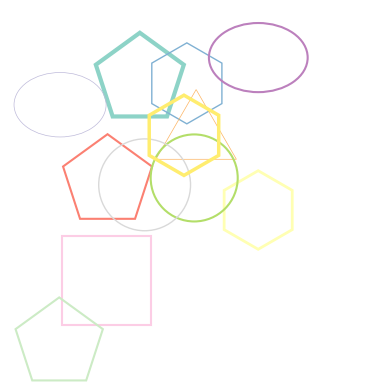[{"shape": "pentagon", "thickness": 3, "radius": 0.6, "center": [0.363, 0.795]}, {"shape": "hexagon", "thickness": 2, "radius": 0.51, "center": [0.671, 0.455]}, {"shape": "oval", "thickness": 0.5, "radius": 0.6, "center": [0.156, 0.728]}, {"shape": "pentagon", "thickness": 1.5, "radius": 0.61, "center": [0.279, 0.53]}, {"shape": "hexagon", "thickness": 1, "radius": 0.53, "center": [0.485, 0.783]}, {"shape": "triangle", "thickness": 0.5, "radius": 0.6, "center": [0.509, 0.647]}, {"shape": "circle", "thickness": 1.5, "radius": 0.57, "center": [0.504, 0.538]}, {"shape": "square", "thickness": 1.5, "radius": 0.58, "center": [0.276, 0.271]}, {"shape": "circle", "thickness": 1, "radius": 0.6, "center": [0.376, 0.52]}, {"shape": "oval", "thickness": 1.5, "radius": 0.64, "center": [0.671, 0.85]}, {"shape": "pentagon", "thickness": 1.5, "radius": 0.6, "center": [0.154, 0.108]}, {"shape": "hexagon", "thickness": 2.5, "radius": 0.52, "center": [0.478, 0.649]}]